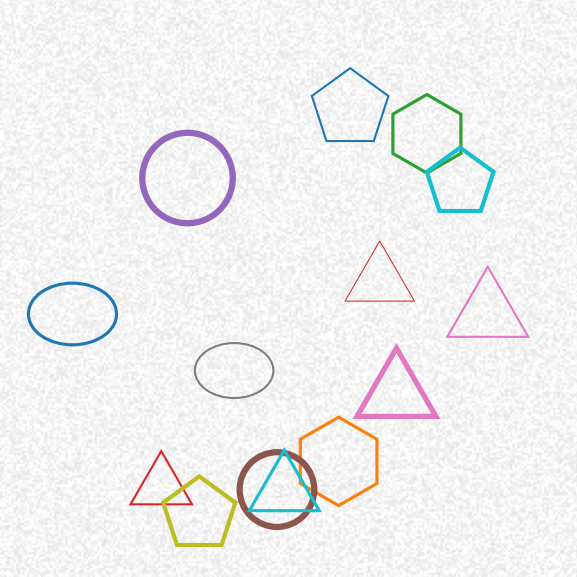[{"shape": "oval", "thickness": 1.5, "radius": 0.38, "center": [0.126, 0.455]}, {"shape": "pentagon", "thickness": 1, "radius": 0.35, "center": [0.606, 0.811]}, {"shape": "hexagon", "thickness": 1.5, "radius": 0.38, "center": [0.586, 0.2]}, {"shape": "hexagon", "thickness": 1.5, "radius": 0.34, "center": [0.739, 0.767]}, {"shape": "triangle", "thickness": 0.5, "radius": 0.35, "center": [0.658, 0.512]}, {"shape": "triangle", "thickness": 1, "radius": 0.31, "center": [0.279, 0.157]}, {"shape": "circle", "thickness": 3, "radius": 0.39, "center": [0.325, 0.691]}, {"shape": "circle", "thickness": 3, "radius": 0.32, "center": [0.48, 0.151]}, {"shape": "triangle", "thickness": 1, "radius": 0.4, "center": [0.845, 0.456]}, {"shape": "triangle", "thickness": 2.5, "radius": 0.39, "center": [0.687, 0.317]}, {"shape": "oval", "thickness": 1, "radius": 0.34, "center": [0.405, 0.358]}, {"shape": "pentagon", "thickness": 2, "radius": 0.33, "center": [0.345, 0.109]}, {"shape": "triangle", "thickness": 1.5, "radius": 0.35, "center": [0.492, 0.15]}, {"shape": "pentagon", "thickness": 2, "radius": 0.3, "center": [0.797, 0.683]}]